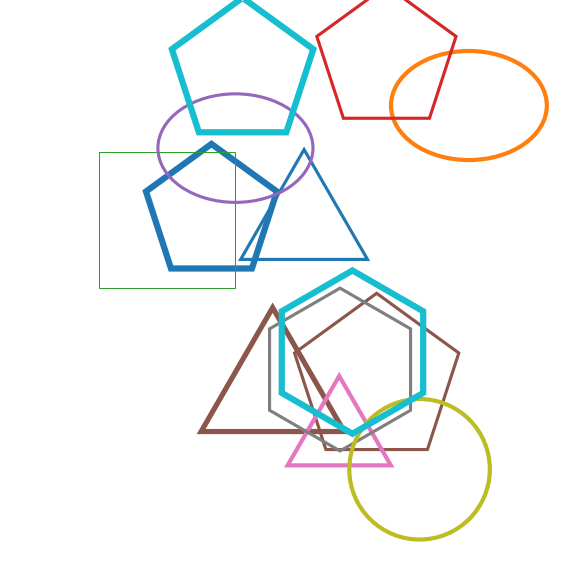[{"shape": "triangle", "thickness": 1.5, "radius": 0.63, "center": [0.527, 0.613]}, {"shape": "pentagon", "thickness": 3, "radius": 0.6, "center": [0.366, 0.631]}, {"shape": "oval", "thickness": 2, "radius": 0.67, "center": [0.812, 0.816]}, {"shape": "square", "thickness": 0.5, "radius": 0.59, "center": [0.29, 0.619]}, {"shape": "pentagon", "thickness": 1.5, "radius": 0.63, "center": [0.669, 0.897]}, {"shape": "oval", "thickness": 1.5, "radius": 0.67, "center": [0.408, 0.743]}, {"shape": "triangle", "thickness": 2.5, "radius": 0.72, "center": [0.472, 0.323]}, {"shape": "pentagon", "thickness": 1.5, "radius": 0.75, "center": [0.652, 0.342]}, {"shape": "triangle", "thickness": 2, "radius": 0.52, "center": [0.587, 0.245]}, {"shape": "hexagon", "thickness": 1.5, "radius": 0.7, "center": [0.589, 0.359]}, {"shape": "circle", "thickness": 2, "radius": 0.61, "center": [0.727, 0.187]}, {"shape": "hexagon", "thickness": 3, "radius": 0.71, "center": [0.61, 0.389]}, {"shape": "pentagon", "thickness": 3, "radius": 0.64, "center": [0.42, 0.874]}]